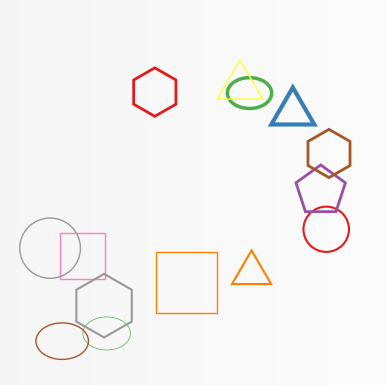[{"shape": "hexagon", "thickness": 2, "radius": 0.31, "center": [0.399, 0.761]}, {"shape": "circle", "thickness": 1.5, "radius": 0.29, "center": [0.842, 0.404]}, {"shape": "triangle", "thickness": 3, "radius": 0.32, "center": [0.756, 0.709]}, {"shape": "oval", "thickness": 2.5, "radius": 0.29, "center": [0.644, 0.758]}, {"shape": "oval", "thickness": 0.5, "radius": 0.31, "center": [0.275, 0.134]}, {"shape": "pentagon", "thickness": 2, "radius": 0.34, "center": [0.828, 0.505]}, {"shape": "square", "thickness": 1, "radius": 0.4, "center": [0.481, 0.266]}, {"shape": "triangle", "thickness": 1.5, "radius": 0.29, "center": [0.649, 0.291]}, {"shape": "triangle", "thickness": 1, "radius": 0.34, "center": [0.619, 0.777]}, {"shape": "oval", "thickness": 1, "radius": 0.34, "center": [0.161, 0.114]}, {"shape": "hexagon", "thickness": 2, "radius": 0.31, "center": [0.849, 0.601]}, {"shape": "square", "thickness": 1, "radius": 0.3, "center": [0.213, 0.335]}, {"shape": "hexagon", "thickness": 1.5, "radius": 0.41, "center": [0.269, 0.206]}, {"shape": "circle", "thickness": 1, "radius": 0.39, "center": [0.129, 0.355]}]